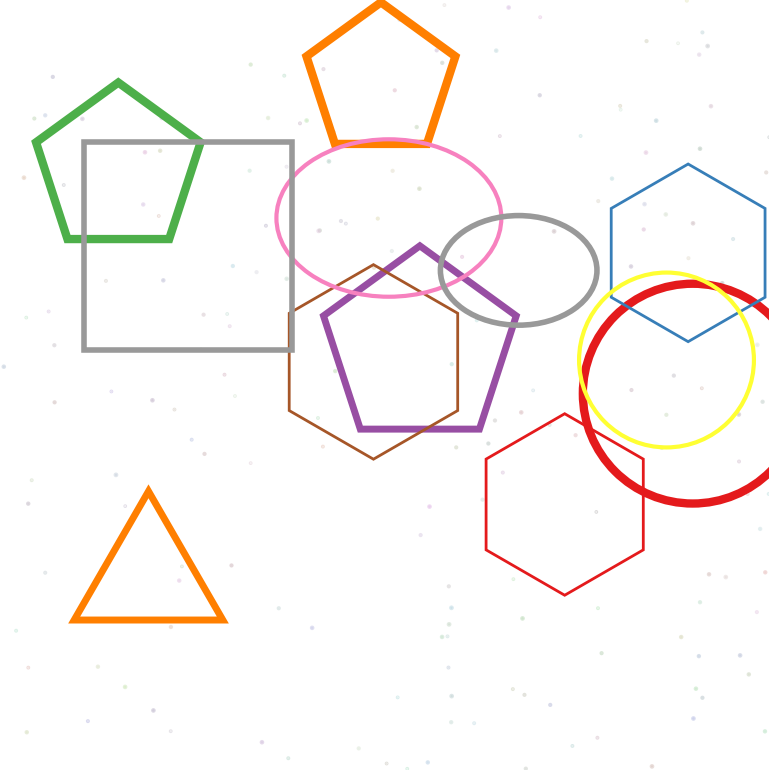[{"shape": "hexagon", "thickness": 1, "radius": 0.59, "center": [0.733, 0.345]}, {"shape": "circle", "thickness": 3, "radius": 0.71, "center": [0.9, 0.489]}, {"shape": "hexagon", "thickness": 1, "radius": 0.58, "center": [0.894, 0.672]}, {"shape": "pentagon", "thickness": 3, "radius": 0.56, "center": [0.154, 0.78]}, {"shape": "pentagon", "thickness": 2.5, "radius": 0.66, "center": [0.545, 0.549]}, {"shape": "pentagon", "thickness": 3, "radius": 0.51, "center": [0.495, 0.895]}, {"shape": "triangle", "thickness": 2.5, "radius": 0.56, "center": [0.193, 0.25]}, {"shape": "circle", "thickness": 1.5, "radius": 0.57, "center": [0.866, 0.532]}, {"shape": "hexagon", "thickness": 1, "radius": 0.63, "center": [0.485, 0.53]}, {"shape": "oval", "thickness": 1.5, "radius": 0.73, "center": [0.505, 0.717]}, {"shape": "square", "thickness": 2, "radius": 0.67, "center": [0.244, 0.68]}, {"shape": "oval", "thickness": 2, "radius": 0.51, "center": [0.674, 0.649]}]